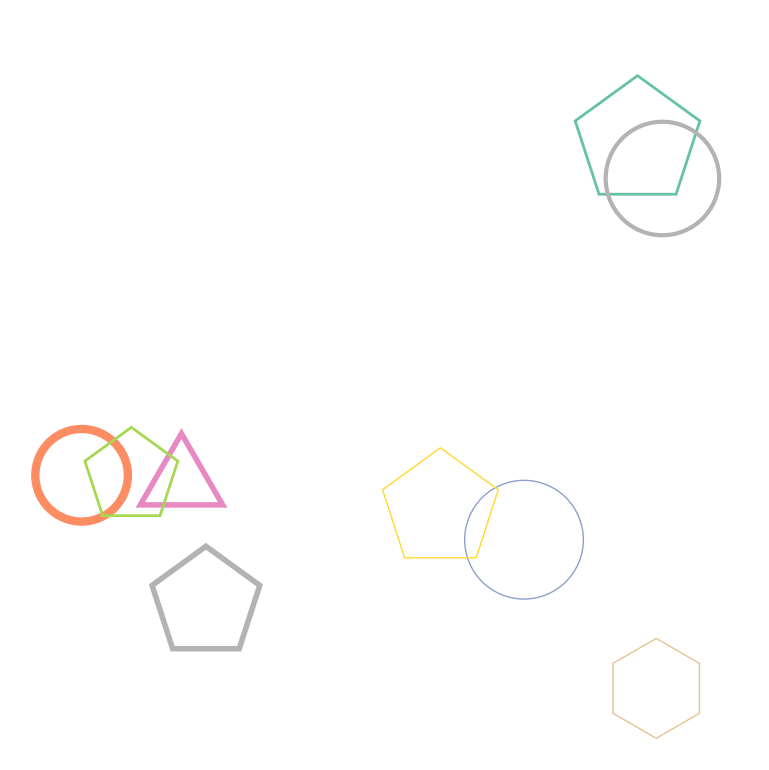[{"shape": "pentagon", "thickness": 1, "radius": 0.43, "center": [0.828, 0.817]}, {"shape": "circle", "thickness": 3, "radius": 0.3, "center": [0.106, 0.383]}, {"shape": "circle", "thickness": 0.5, "radius": 0.39, "center": [0.681, 0.299]}, {"shape": "triangle", "thickness": 2, "radius": 0.31, "center": [0.236, 0.375]}, {"shape": "pentagon", "thickness": 1, "radius": 0.32, "center": [0.171, 0.382]}, {"shape": "pentagon", "thickness": 0.5, "radius": 0.39, "center": [0.572, 0.339]}, {"shape": "hexagon", "thickness": 0.5, "radius": 0.32, "center": [0.852, 0.106]}, {"shape": "pentagon", "thickness": 2, "radius": 0.37, "center": [0.267, 0.217]}, {"shape": "circle", "thickness": 1.5, "radius": 0.37, "center": [0.86, 0.768]}]